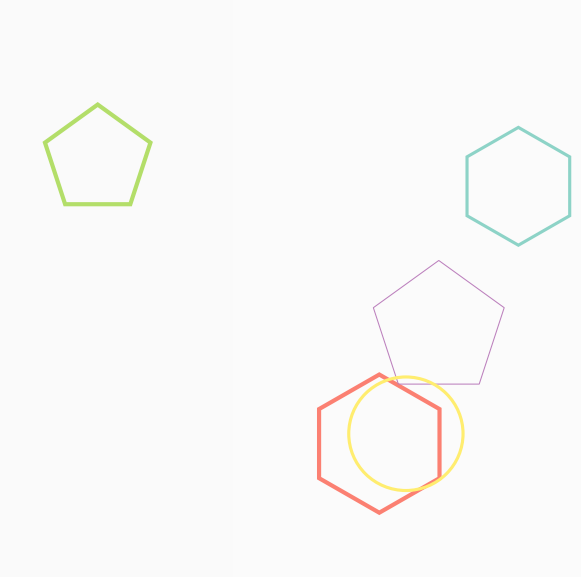[{"shape": "hexagon", "thickness": 1.5, "radius": 0.51, "center": [0.892, 0.677]}, {"shape": "hexagon", "thickness": 2, "radius": 0.6, "center": [0.653, 0.231]}, {"shape": "pentagon", "thickness": 2, "radius": 0.48, "center": [0.168, 0.723]}, {"shape": "pentagon", "thickness": 0.5, "radius": 0.59, "center": [0.755, 0.43]}, {"shape": "circle", "thickness": 1.5, "radius": 0.49, "center": [0.698, 0.248]}]